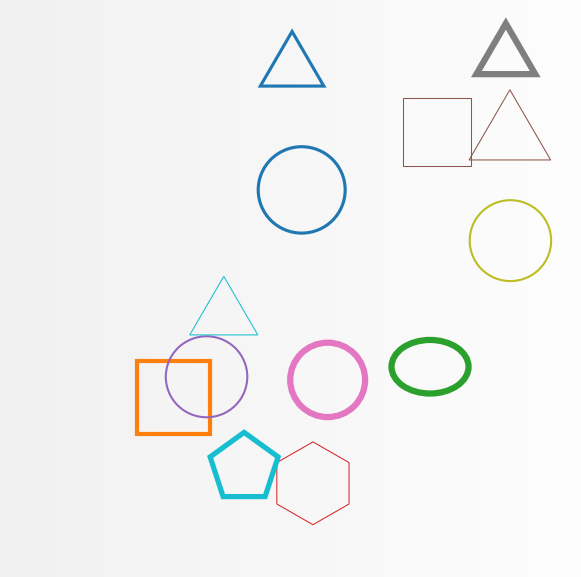[{"shape": "circle", "thickness": 1.5, "radius": 0.37, "center": [0.519, 0.67]}, {"shape": "triangle", "thickness": 1.5, "radius": 0.32, "center": [0.502, 0.882]}, {"shape": "square", "thickness": 2, "radius": 0.32, "center": [0.298, 0.311]}, {"shape": "oval", "thickness": 3, "radius": 0.33, "center": [0.74, 0.364]}, {"shape": "hexagon", "thickness": 0.5, "radius": 0.36, "center": [0.538, 0.162]}, {"shape": "circle", "thickness": 1, "radius": 0.35, "center": [0.355, 0.347]}, {"shape": "square", "thickness": 0.5, "radius": 0.3, "center": [0.752, 0.77]}, {"shape": "triangle", "thickness": 0.5, "radius": 0.41, "center": [0.877, 0.763]}, {"shape": "circle", "thickness": 3, "radius": 0.32, "center": [0.564, 0.341]}, {"shape": "triangle", "thickness": 3, "radius": 0.29, "center": [0.87, 0.9]}, {"shape": "circle", "thickness": 1, "radius": 0.35, "center": [0.878, 0.582]}, {"shape": "pentagon", "thickness": 2.5, "radius": 0.31, "center": [0.42, 0.189]}, {"shape": "triangle", "thickness": 0.5, "radius": 0.34, "center": [0.385, 0.453]}]